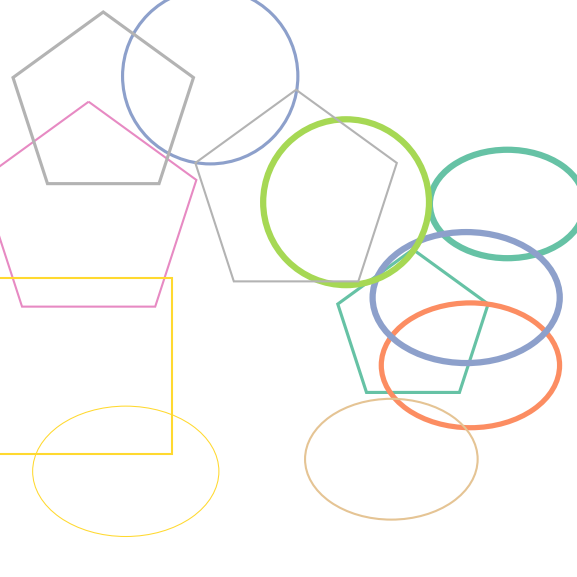[{"shape": "oval", "thickness": 3, "radius": 0.67, "center": [0.879, 0.646]}, {"shape": "pentagon", "thickness": 1.5, "radius": 0.68, "center": [0.715, 0.43]}, {"shape": "oval", "thickness": 2.5, "radius": 0.77, "center": [0.815, 0.367]}, {"shape": "circle", "thickness": 1.5, "radius": 0.76, "center": [0.364, 0.867]}, {"shape": "oval", "thickness": 3, "radius": 0.81, "center": [0.807, 0.484]}, {"shape": "pentagon", "thickness": 1, "radius": 0.98, "center": [0.153, 0.627]}, {"shape": "circle", "thickness": 3, "radius": 0.72, "center": [0.599, 0.649]}, {"shape": "square", "thickness": 1, "radius": 0.76, "center": [0.146, 0.366]}, {"shape": "oval", "thickness": 0.5, "radius": 0.81, "center": [0.218, 0.183]}, {"shape": "oval", "thickness": 1, "radius": 0.75, "center": [0.678, 0.204]}, {"shape": "pentagon", "thickness": 1.5, "radius": 0.82, "center": [0.179, 0.814]}, {"shape": "pentagon", "thickness": 1, "radius": 0.92, "center": [0.513, 0.66]}]